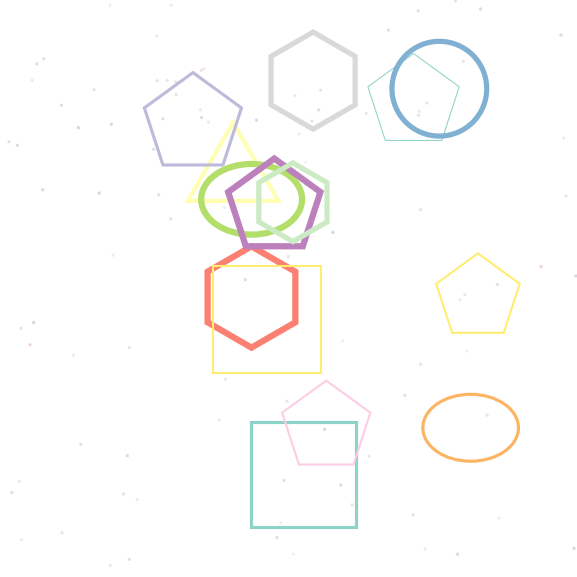[{"shape": "pentagon", "thickness": 0.5, "radius": 0.42, "center": [0.716, 0.823]}, {"shape": "square", "thickness": 1.5, "radius": 0.45, "center": [0.526, 0.177]}, {"shape": "triangle", "thickness": 2, "radius": 0.45, "center": [0.404, 0.696]}, {"shape": "pentagon", "thickness": 1.5, "radius": 0.44, "center": [0.334, 0.785]}, {"shape": "hexagon", "thickness": 3, "radius": 0.44, "center": [0.435, 0.485]}, {"shape": "circle", "thickness": 2.5, "radius": 0.41, "center": [0.761, 0.846]}, {"shape": "oval", "thickness": 1.5, "radius": 0.41, "center": [0.815, 0.258]}, {"shape": "oval", "thickness": 3, "radius": 0.44, "center": [0.436, 0.654]}, {"shape": "pentagon", "thickness": 1, "radius": 0.4, "center": [0.565, 0.26]}, {"shape": "hexagon", "thickness": 2.5, "radius": 0.42, "center": [0.542, 0.86]}, {"shape": "pentagon", "thickness": 3, "radius": 0.42, "center": [0.475, 0.641]}, {"shape": "hexagon", "thickness": 2.5, "radius": 0.34, "center": [0.507, 0.649]}, {"shape": "square", "thickness": 1, "radius": 0.46, "center": [0.463, 0.446]}, {"shape": "pentagon", "thickness": 1, "radius": 0.38, "center": [0.828, 0.484]}]